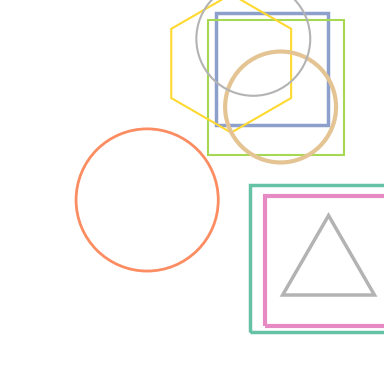[{"shape": "square", "thickness": 2.5, "radius": 0.96, "center": [0.84, 0.328]}, {"shape": "circle", "thickness": 2, "radius": 0.92, "center": [0.382, 0.481]}, {"shape": "square", "thickness": 2.5, "radius": 0.73, "center": [0.706, 0.821]}, {"shape": "square", "thickness": 3, "radius": 0.84, "center": [0.855, 0.322]}, {"shape": "square", "thickness": 1.5, "radius": 0.88, "center": [0.716, 0.773]}, {"shape": "hexagon", "thickness": 1.5, "radius": 0.9, "center": [0.6, 0.835]}, {"shape": "circle", "thickness": 3, "radius": 0.72, "center": [0.729, 0.722]}, {"shape": "triangle", "thickness": 2.5, "radius": 0.69, "center": [0.853, 0.303]}, {"shape": "circle", "thickness": 1.5, "radius": 0.74, "center": [0.658, 0.899]}]